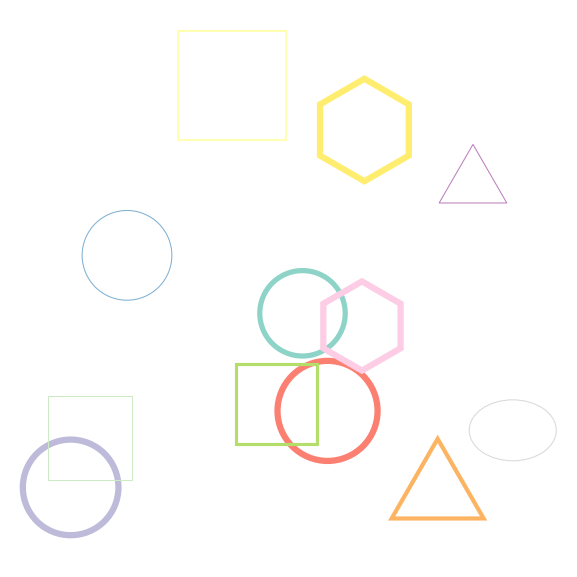[{"shape": "circle", "thickness": 2.5, "radius": 0.37, "center": [0.524, 0.457]}, {"shape": "square", "thickness": 1, "radius": 0.47, "center": [0.402, 0.851]}, {"shape": "circle", "thickness": 3, "radius": 0.41, "center": [0.122, 0.155]}, {"shape": "circle", "thickness": 3, "radius": 0.43, "center": [0.567, 0.288]}, {"shape": "circle", "thickness": 0.5, "radius": 0.39, "center": [0.22, 0.557]}, {"shape": "triangle", "thickness": 2, "radius": 0.46, "center": [0.758, 0.147]}, {"shape": "square", "thickness": 1.5, "radius": 0.35, "center": [0.479, 0.299]}, {"shape": "hexagon", "thickness": 3, "radius": 0.39, "center": [0.627, 0.435]}, {"shape": "oval", "thickness": 0.5, "radius": 0.38, "center": [0.888, 0.254]}, {"shape": "triangle", "thickness": 0.5, "radius": 0.34, "center": [0.819, 0.681]}, {"shape": "square", "thickness": 0.5, "radius": 0.36, "center": [0.156, 0.241]}, {"shape": "hexagon", "thickness": 3, "radius": 0.44, "center": [0.631, 0.774]}]